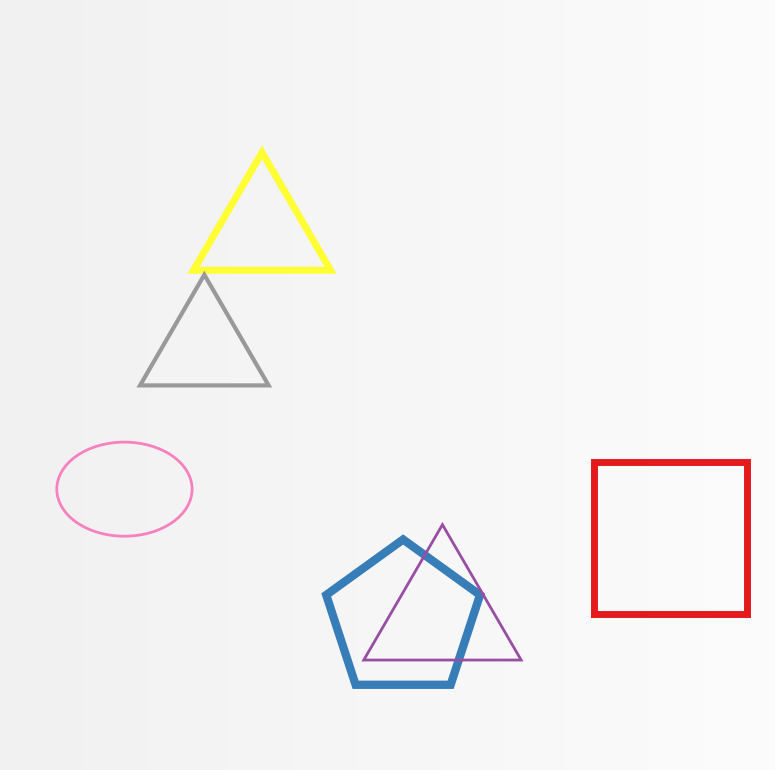[{"shape": "square", "thickness": 2.5, "radius": 0.49, "center": [0.866, 0.302]}, {"shape": "pentagon", "thickness": 3, "radius": 0.52, "center": [0.52, 0.195]}, {"shape": "triangle", "thickness": 1, "radius": 0.59, "center": [0.571, 0.201]}, {"shape": "triangle", "thickness": 2.5, "radius": 0.51, "center": [0.338, 0.7]}, {"shape": "oval", "thickness": 1, "radius": 0.44, "center": [0.161, 0.365]}, {"shape": "triangle", "thickness": 1.5, "radius": 0.48, "center": [0.264, 0.547]}]